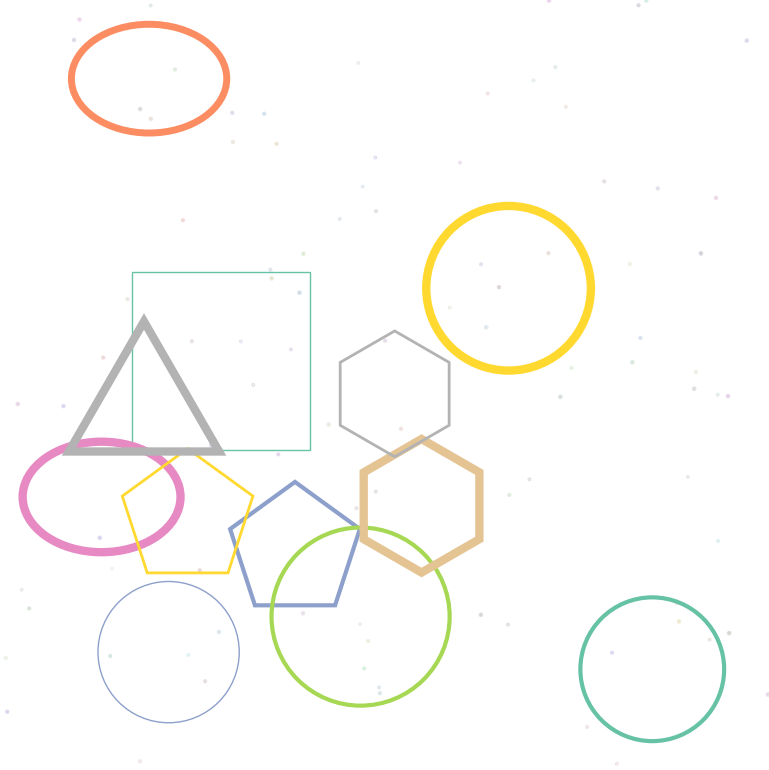[{"shape": "square", "thickness": 0.5, "radius": 0.58, "center": [0.287, 0.531]}, {"shape": "circle", "thickness": 1.5, "radius": 0.47, "center": [0.847, 0.131]}, {"shape": "oval", "thickness": 2.5, "radius": 0.5, "center": [0.194, 0.898]}, {"shape": "pentagon", "thickness": 1.5, "radius": 0.44, "center": [0.383, 0.286]}, {"shape": "circle", "thickness": 0.5, "radius": 0.46, "center": [0.219, 0.153]}, {"shape": "oval", "thickness": 3, "radius": 0.51, "center": [0.132, 0.355]}, {"shape": "circle", "thickness": 1.5, "radius": 0.58, "center": [0.468, 0.199]}, {"shape": "circle", "thickness": 3, "radius": 0.53, "center": [0.66, 0.626]}, {"shape": "pentagon", "thickness": 1, "radius": 0.45, "center": [0.244, 0.328]}, {"shape": "hexagon", "thickness": 3, "radius": 0.43, "center": [0.547, 0.343]}, {"shape": "triangle", "thickness": 3, "radius": 0.56, "center": [0.187, 0.47]}, {"shape": "hexagon", "thickness": 1, "radius": 0.41, "center": [0.513, 0.489]}]